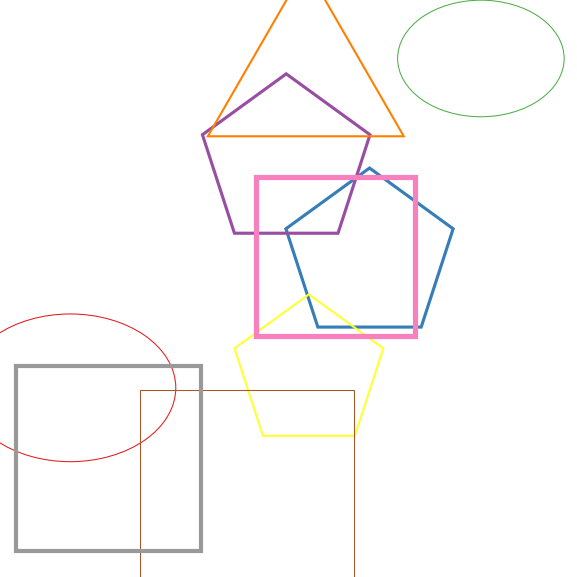[{"shape": "oval", "thickness": 0.5, "radius": 0.91, "center": [0.122, 0.328]}, {"shape": "pentagon", "thickness": 1.5, "radius": 0.76, "center": [0.64, 0.556]}, {"shape": "oval", "thickness": 0.5, "radius": 0.72, "center": [0.833, 0.898]}, {"shape": "pentagon", "thickness": 1.5, "radius": 0.76, "center": [0.496, 0.719]}, {"shape": "triangle", "thickness": 1, "radius": 0.98, "center": [0.53, 0.861]}, {"shape": "pentagon", "thickness": 1, "radius": 0.68, "center": [0.535, 0.354]}, {"shape": "square", "thickness": 0.5, "radius": 0.93, "center": [0.428, 0.138]}, {"shape": "square", "thickness": 2.5, "radius": 0.69, "center": [0.582, 0.555]}, {"shape": "square", "thickness": 2, "radius": 0.8, "center": [0.188, 0.206]}]